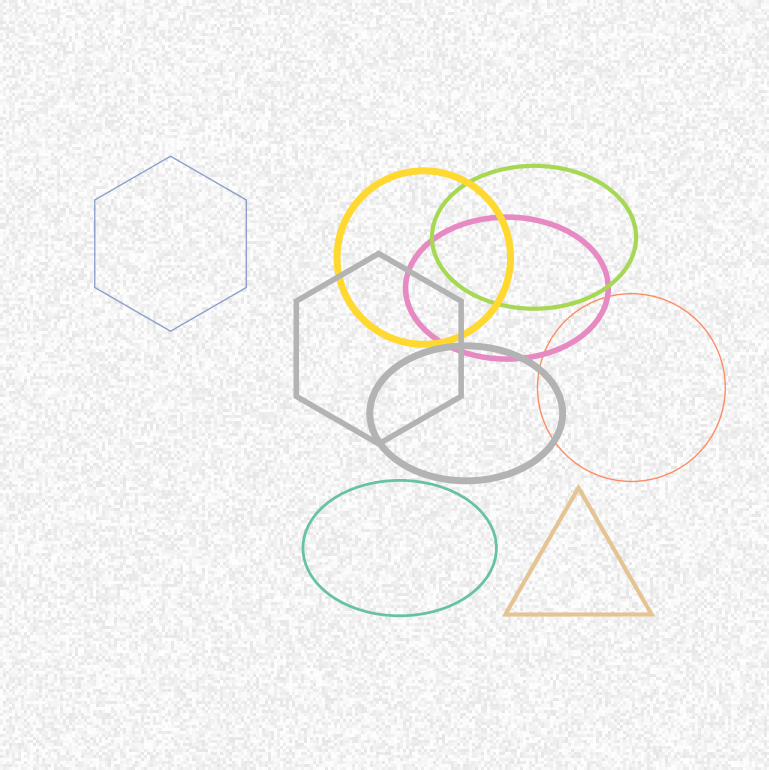[{"shape": "oval", "thickness": 1, "radius": 0.63, "center": [0.519, 0.288]}, {"shape": "circle", "thickness": 0.5, "radius": 0.61, "center": [0.82, 0.497]}, {"shape": "hexagon", "thickness": 0.5, "radius": 0.57, "center": [0.221, 0.683]}, {"shape": "oval", "thickness": 2, "radius": 0.66, "center": [0.658, 0.626]}, {"shape": "oval", "thickness": 1.5, "radius": 0.66, "center": [0.694, 0.692]}, {"shape": "circle", "thickness": 2.5, "radius": 0.56, "center": [0.55, 0.666]}, {"shape": "triangle", "thickness": 1.5, "radius": 0.55, "center": [0.751, 0.257]}, {"shape": "oval", "thickness": 2.5, "radius": 0.63, "center": [0.605, 0.463]}, {"shape": "hexagon", "thickness": 2, "radius": 0.62, "center": [0.492, 0.547]}]